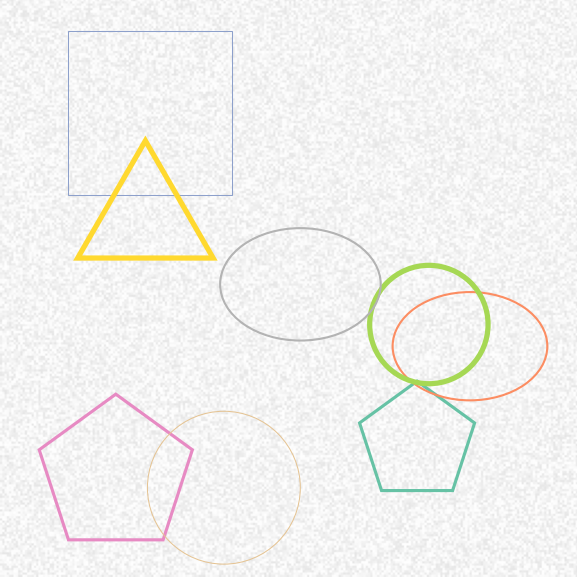[{"shape": "pentagon", "thickness": 1.5, "radius": 0.52, "center": [0.722, 0.234]}, {"shape": "oval", "thickness": 1, "radius": 0.67, "center": [0.814, 0.4]}, {"shape": "square", "thickness": 0.5, "radius": 0.71, "center": [0.259, 0.803]}, {"shape": "pentagon", "thickness": 1.5, "radius": 0.7, "center": [0.201, 0.177]}, {"shape": "circle", "thickness": 2.5, "radius": 0.51, "center": [0.743, 0.437]}, {"shape": "triangle", "thickness": 2.5, "radius": 0.68, "center": [0.252, 0.62]}, {"shape": "circle", "thickness": 0.5, "radius": 0.66, "center": [0.388, 0.155]}, {"shape": "oval", "thickness": 1, "radius": 0.7, "center": [0.52, 0.507]}]